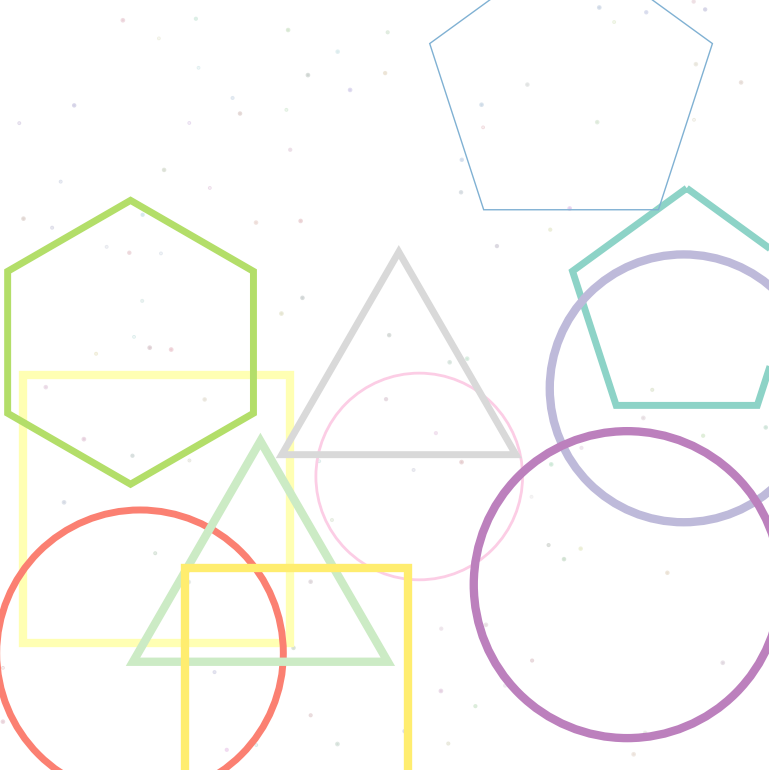[{"shape": "pentagon", "thickness": 2.5, "radius": 0.78, "center": [0.892, 0.6]}, {"shape": "square", "thickness": 3, "radius": 0.87, "center": [0.203, 0.339]}, {"shape": "circle", "thickness": 3, "radius": 0.87, "center": [0.888, 0.496]}, {"shape": "circle", "thickness": 2.5, "radius": 0.93, "center": [0.182, 0.152]}, {"shape": "pentagon", "thickness": 0.5, "radius": 0.97, "center": [0.742, 0.884]}, {"shape": "hexagon", "thickness": 2.5, "radius": 0.92, "center": [0.17, 0.555]}, {"shape": "circle", "thickness": 1, "radius": 0.67, "center": [0.544, 0.381]}, {"shape": "triangle", "thickness": 2.5, "radius": 0.88, "center": [0.518, 0.497]}, {"shape": "circle", "thickness": 3, "radius": 1.0, "center": [0.815, 0.241]}, {"shape": "triangle", "thickness": 3, "radius": 0.96, "center": [0.338, 0.236]}, {"shape": "square", "thickness": 3, "radius": 0.72, "center": [0.385, 0.118]}]